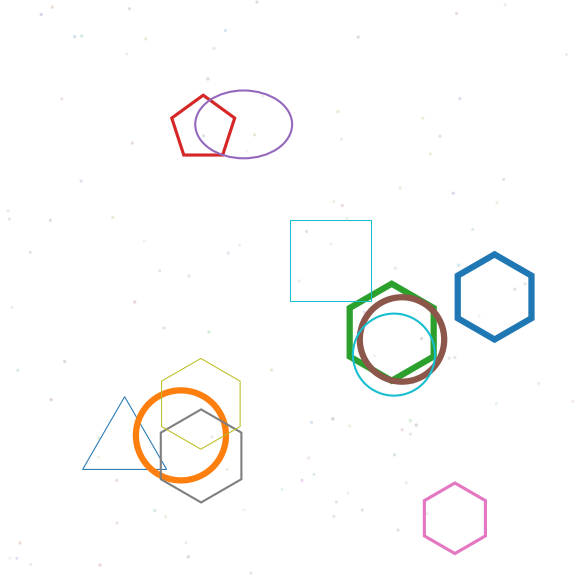[{"shape": "triangle", "thickness": 0.5, "radius": 0.42, "center": [0.216, 0.228]}, {"shape": "hexagon", "thickness": 3, "radius": 0.37, "center": [0.856, 0.485]}, {"shape": "circle", "thickness": 3, "radius": 0.39, "center": [0.313, 0.245]}, {"shape": "hexagon", "thickness": 3, "radius": 0.42, "center": [0.678, 0.424]}, {"shape": "pentagon", "thickness": 1.5, "radius": 0.29, "center": [0.352, 0.777]}, {"shape": "oval", "thickness": 1, "radius": 0.42, "center": [0.422, 0.784]}, {"shape": "circle", "thickness": 3, "radius": 0.37, "center": [0.696, 0.411]}, {"shape": "hexagon", "thickness": 1.5, "radius": 0.31, "center": [0.788, 0.102]}, {"shape": "hexagon", "thickness": 1, "radius": 0.4, "center": [0.348, 0.21]}, {"shape": "hexagon", "thickness": 0.5, "radius": 0.39, "center": [0.348, 0.3]}, {"shape": "circle", "thickness": 1, "radius": 0.36, "center": [0.682, 0.385]}, {"shape": "square", "thickness": 0.5, "radius": 0.35, "center": [0.573, 0.548]}]